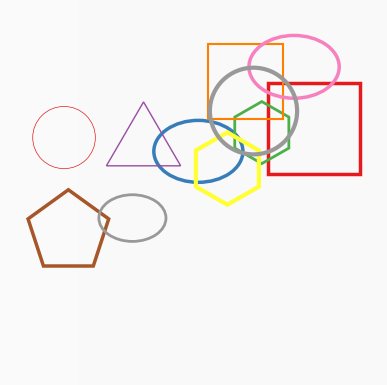[{"shape": "circle", "thickness": 0.5, "radius": 0.4, "center": [0.165, 0.643]}, {"shape": "square", "thickness": 2.5, "radius": 0.59, "center": [0.811, 0.666]}, {"shape": "oval", "thickness": 2.5, "radius": 0.57, "center": [0.512, 0.607]}, {"shape": "hexagon", "thickness": 2, "radius": 0.4, "center": [0.676, 0.656]}, {"shape": "triangle", "thickness": 1, "radius": 0.55, "center": [0.37, 0.625]}, {"shape": "square", "thickness": 1.5, "radius": 0.49, "center": [0.634, 0.788]}, {"shape": "hexagon", "thickness": 3, "radius": 0.47, "center": [0.587, 0.562]}, {"shape": "pentagon", "thickness": 2.5, "radius": 0.55, "center": [0.176, 0.398]}, {"shape": "oval", "thickness": 2.5, "radius": 0.58, "center": [0.759, 0.826]}, {"shape": "oval", "thickness": 2, "radius": 0.43, "center": [0.342, 0.434]}, {"shape": "circle", "thickness": 3, "radius": 0.56, "center": [0.654, 0.712]}]